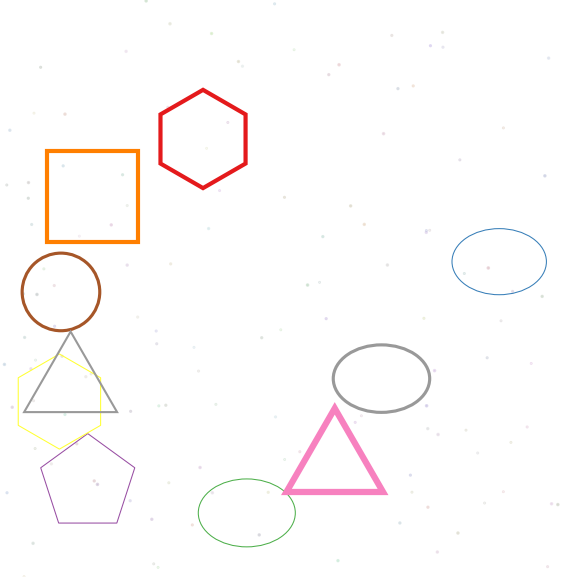[{"shape": "hexagon", "thickness": 2, "radius": 0.43, "center": [0.352, 0.758]}, {"shape": "oval", "thickness": 0.5, "radius": 0.41, "center": [0.864, 0.546]}, {"shape": "oval", "thickness": 0.5, "radius": 0.42, "center": [0.427, 0.111]}, {"shape": "pentagon", "thickness": 0.5, "radius": 0.43, "center": [0.152, 0.163]}, {"shape": "square", "thickness": 2, "radius": 0.4, "center": [0.16, 0.659]}, {"shape": "hexagon", "thickness": 0.5, "radius": 0.41, "center": [0.103, 0.304]}, {"shape": "circle", "thickness": 1.5, "radius": 0.34, "center": [0.106, 0.494]}, {"shape": "triangle", "thickness": 3, "radius": 0.48, "center": [0.58, 0.195]}, {"shape": "oval", "thickness": 1.5, "radius": 0.42, "center": [0.661, 0.344]}, {"shape": "triangle", "thickness": 1, "radius": 0.46, "center": [0.122, 0.332]}]